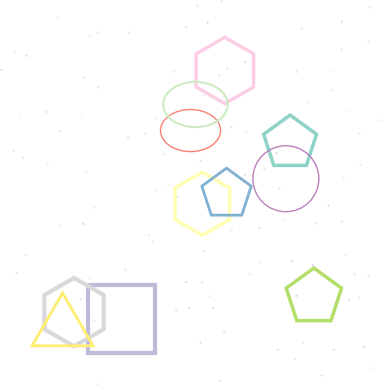[{"shape": "pentagon", "thickness": 2.5, "radius": 0.36, "center": [0.753, 0.629]}, {"shape": "hexagon", "thickness": 2.5, "radius": 0.41, "center": [0.525, 0.471]}, {"shape": "square", "thickness": 3, "radius": 0.44, "center": [0.316, 0.172]}, {"shape": "oval", "thickness": 1, "radius": 0.39, "center": [0.495, 0.661]}, {"shape": "pentagon", "thickness": 2, "radius": 0.34, "center": [0.588, 0.496]}, {"shape": "pentagon", "thickness": 2.5, "radius": 0.38, "center": [0.815, 0.228]}, {"shape": "hexagon", "thickness": 2.5, "radius": 0.43, "center": [0.584, 0.817]}, {"shape": "hexagon", "thickness": 3, "radius": 0.44, "center": [0.192, 0.189]}, {"shape": "circle", "thickness": 1, "radius": 0.43, "center": [0.742, 0.536]}, {"shape": "oval", "thickness": 1.5, "radius": 0.42, "center": [0.508, 0.729]}, {"shape": "triangle", "thickness": 2, "radius": 0.46, "center": [0.162, 0.148]}]